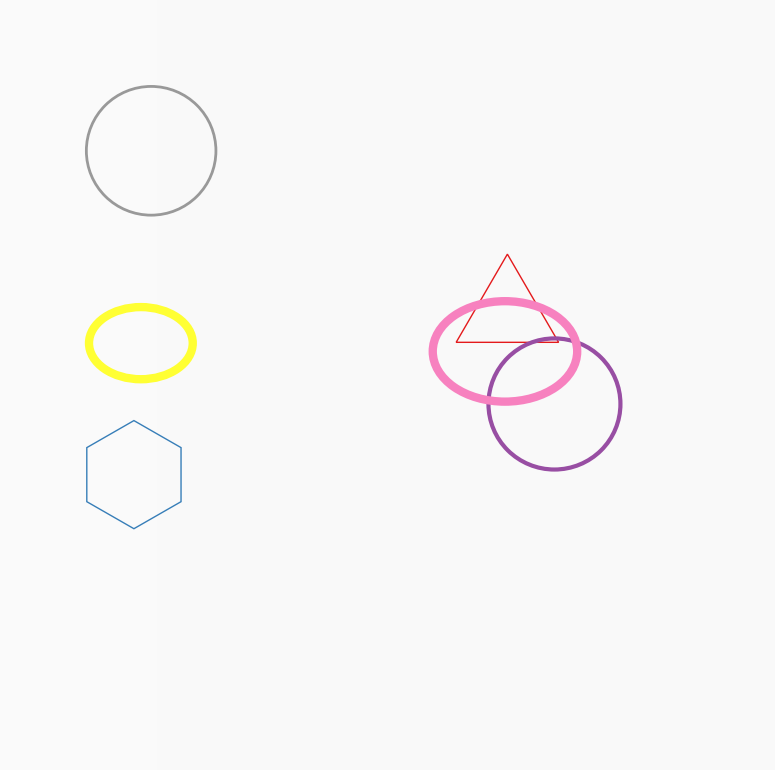[{"shape": "triangle", "thickness": 0.5, "radius": 0.38, "center": [0.655, 0.594]}, {"shape": "hexagon", "thickness": 0.5, "radius": 0.35, "center": [0.173, 0.384]}, {"shape": "circle", "thickness": 1.5, "radius": 0.43, "center": [0.715, 0.475]}, {"shape": "oval", "thickness": 3, "radius": 0.33, "center": [0.182, 0.554]}, {"shape": "oval", "thickness": 3, "radius": 0.47, "center": [0.652, 0.544]}, {"shape": "circle", "thickness": 1, "radius": 0.42, "center": [0.195, 0.804]}]